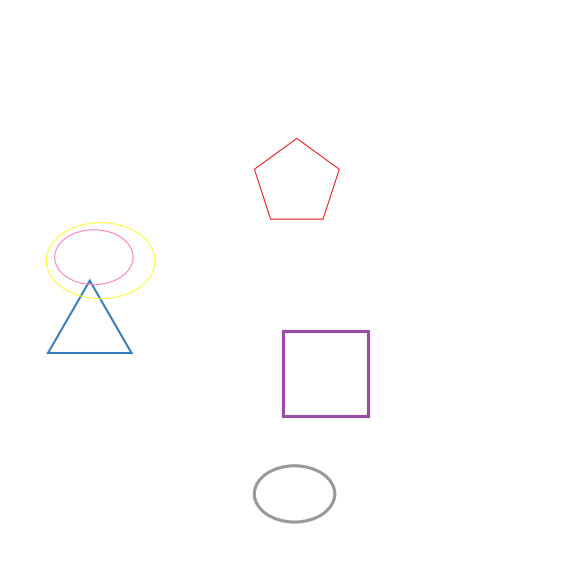[{"shape": "pentagon", "thickness": 0.5, "radius": 0.39, "center": [0.514, 0.682]}, {"shape": "triangle", "thickness": 1, "radius": 0.42, "center": [0.155, 0.43]}, {"shape": "square", "thickness": 1.5, "radius": 0.37, "center": [0.563, 0.353]}, {"shape": "oval", "thickness": 0.5, "radius": 0.47, "center": [0.174, 0.548]}, {"shape": "oval", "thickness": 0.5, "radius": 0.34, "center": [0.163, 0.554]}, {"shape": "oval", "thickness": 1.5, "radius": 0.35, "center": [0.51, 0.144]}]